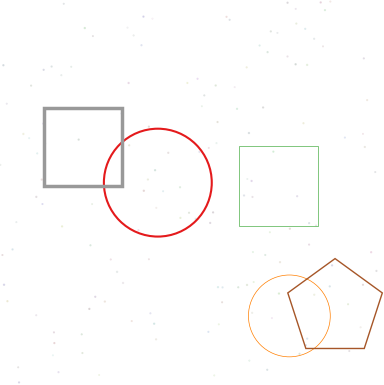[{"shape": "circle", "thickness": 1.5, "radius": 0.7, "center": [0.41, 0.526]}, {"shape": "square", "thickness": 0.5, "radius": 0.52, "center": [0.723, 0.517]}, {"shape": "circle", "thickness": 0.5, "radius": 0.53, "center": [0.752, 0.179]}, {"shape": "pentagon", "thickness": 1, "radius": 0.65, "center": [0.87, 0.199]}, {"shape": "square", "thickness": 2.5, "radius": 0.51, "center": [0.216, 0.618]}]